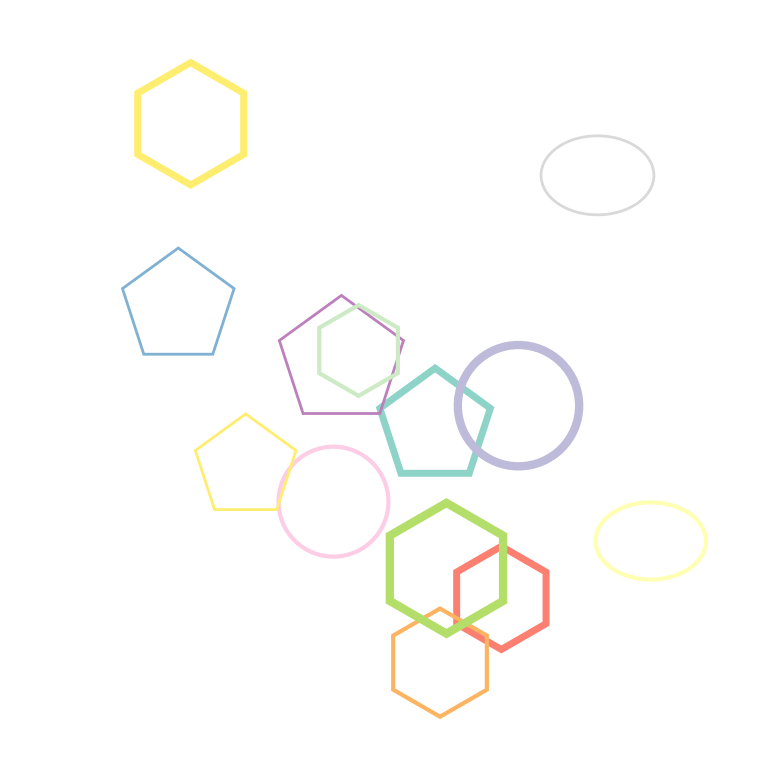[{"shape": "pentagon", "thickness": 2.5, "radius": 0.38, "center": [0.565, 0.446]}, {"shape": "oval", "thickness": 1.5, "radius": 0.36, "center": [0.845, 0.297]}, {"shape": "circle", "thickness": 3, "radius": 0.39, "center": [0.673, 0.473]}, {"shape": "hexagon", "thickness": 2.5, "radius": 0.34, "center": [0.651, 0.224]}, {"shape": "pentagon", "thickness": 1, "radius": 0.38, "center": [0.232, 0.602]}, {"shape": "hexagon", "thickness": 1.5, "radius": 0.35, "center": [0.571, 0.139]}, {"shape": "hexagon", "thickness": 3, "radius": 0.42, "center": [0.58, 0.262]}, {"shape": "circle", "thickness": 1.5, "radius": 0.36, "center": [0.433, 0.348]}, {"shape": "oval", "thickness": 1, "radius": 0.37, "center": [0.776, 0.772]}, {"shape": "pentagon", "thickness": 1, "radius": 0.42, "center": [0.443, 0.532]}, {"shape": "hexagon", "thickness": 1.5, "radius": 0.29, "center": [0.466, 0.545]}, {"shape": "pentagon", "thickness": 1, "radius": 0.34, "center": [0.319, 0.394]}, {"shape": "hexagon", "thickness": 2.5, "radius": 0.4, "center": [0.248, 0.839]}]